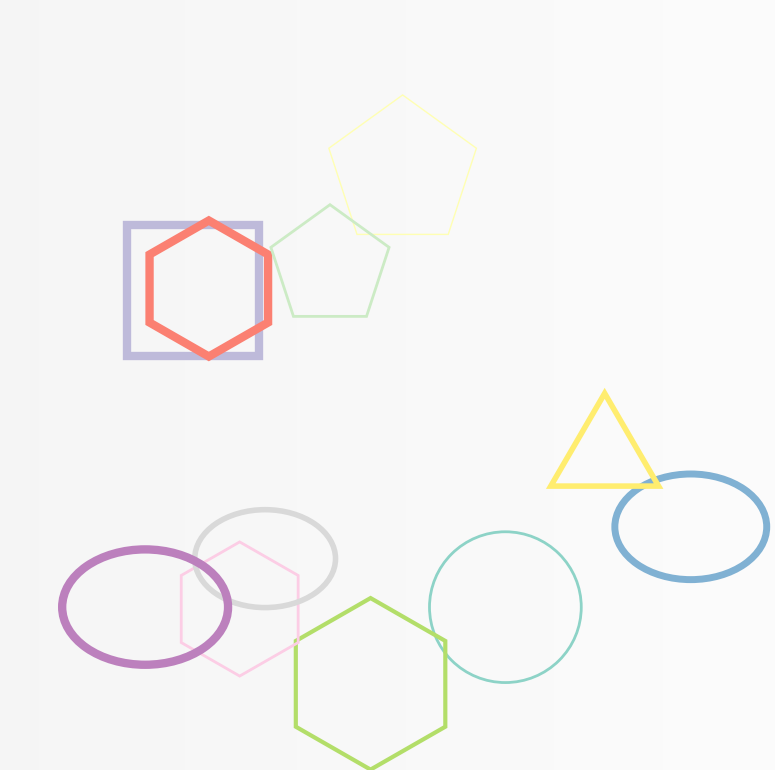[{"shape": "circle", "thickness": 1, "radius": 0.49, "center": [0.652, 0.211]}, {"shape": "pentagon", "thickness": 0.5, "radius": 0.5, "center": [0.52, 0.777]}, {"shape": "square", "thickness": 3, "radius": 0.43, "center": [0.249, 0.622]}, {"shape": "hexagon", "thickness": 3, "radius": 0.44, "center": [0.269, 0.625]}, {"shape": "oval", "thickness": 2.5, "radius": 0.49, "center": [0.891, 0.316]}, {"shape": "hexagon", "thickness": 1.5, "radius": 0.56, "center": [0.478, 0.112]}, {"shape": "hexagon", "thickness": 1, "radius": 0.44, "center": [0.309, 0.209]}, {"shape": "oval", "thickness": 2, "radius": 0.45, "center": [0.342, 0.275]}, {"shape": "oval", "thickness": 3, "radius": 0.54, "center": [0.187, 0.212]}, {"shape": "pentagon", "thickness": 1, "radius": 0.4, "center": [0.426, 0.654]}, {"shape": "triangle", "thickness": 2, "radius": 0.4, "center": [0.78, 0.409]}]